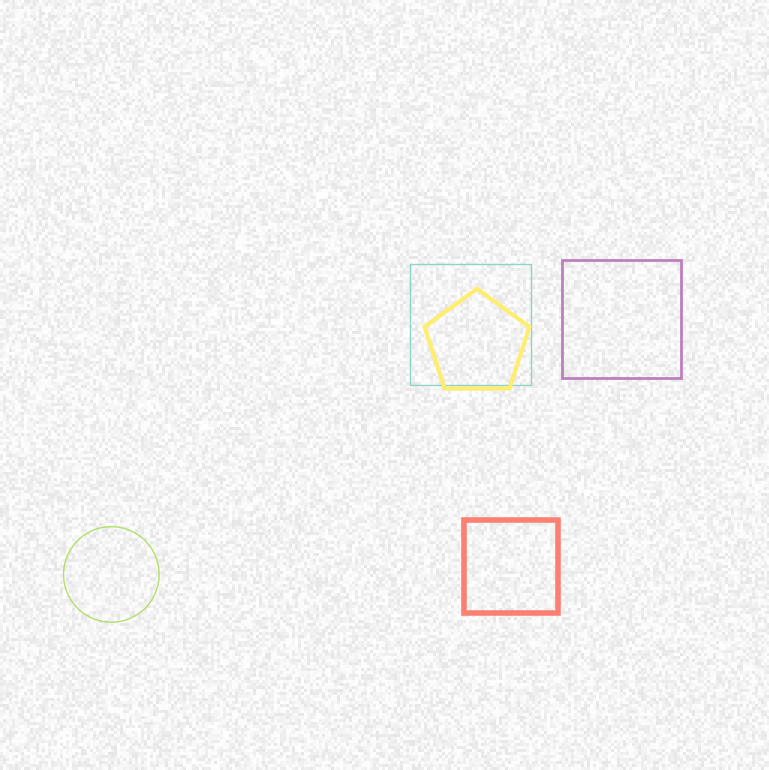[{"shape": "square", "thickness": 0.5, "radius": 0.39, "center": [0.611, 0.579]}, {"shape": "square", "thickness": 2, "radius": 0.3, "center": [0.664, 0.264]}, {"shape": "circle", "thickness": 0.5, "radius": 0.31, "center": [0.145, 0.254]}, {"shape": "square", "thickness": 1, "radius": 0.38, "center": [0.807, 0.586]}, {"shape": "pentagon", "thickness": 1.5, "radius": 0.36, "center": [0.62, 0.553]}]